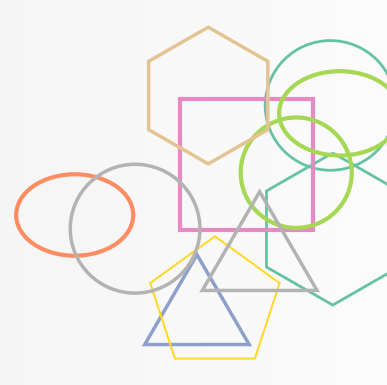[{"shape": "circle", "thickness": 2, "radius": 0.84, "center": [0.853, 0.726]}, {"shape": "hexagon", "thickness": 2, "radius": 0.99, "center": [0.859, 0.405]}, {"shape": "oval", "thickness": 3, "radius": 0.76, "center": [0.193, 0.442]}, {"shape": "triangle", "thickness": 2.5, "radius": 0.78, "center": [0.508, 0.183]}, {"shape": "square", "thickness": 3, "radius": 0.86, "center": [0.636, 0.573]}, {"shape": "oval", "thickness": 3, "radius": 0.78, "center": [0.877, 0.706]}, {"shape": "circle", "thickness": 3, "radius": 0.72, "center": [0.764, 0.552]}, {"shape": "pentagon", "thickness": 1.5, "radius": 0.88, "center": [0.555, 0.211]}, {"shape": "hexagon", "thickness": 2.5, "radius": 0.89, "center": [0.537, 0.752]}, {"shape": "triangle", "thickness": 2.5, "radius": 0.85, "center": [0.67, 0.331]}, {"shape": "circle", "thickness": 2.5, "radius": 0.84, "center": [0.349, 0.406]}]